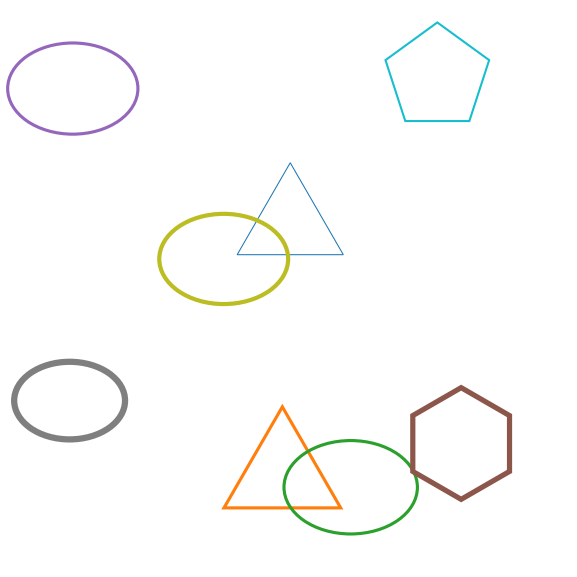[{"shape": "triangle", "thickness": 0.5, "radius": 0.53, "center": [0.503, 0.611]}, {"shape": "triangle", "thickness": 1.5, "radius": 0.58, "center": [0.489, 0.178]}, {"shape": "oval", "thickness": 1.5, "radius": 0.58, "center": [0.607, 0.155]}, {"shape": "oval", "thickness": 1.5, "radius": 0.56, "center": [0.126, 0.846]}, {"shape": "hexagon", "thickness": 2.5, "radius": 0.48, "center": [0.799, 0.231]}, {"shape": "oval", "thickness": 3, "radius": 0.48, "center": [0.121, 0.305]}, {"shape": "oval", "thickness": 2, "radius": 0.56, "center": [0.387, 0.551]}, {"shape": "pentagon", "thickness": 1, "radius": 0.47, "center": [0.757, 0.866]}]